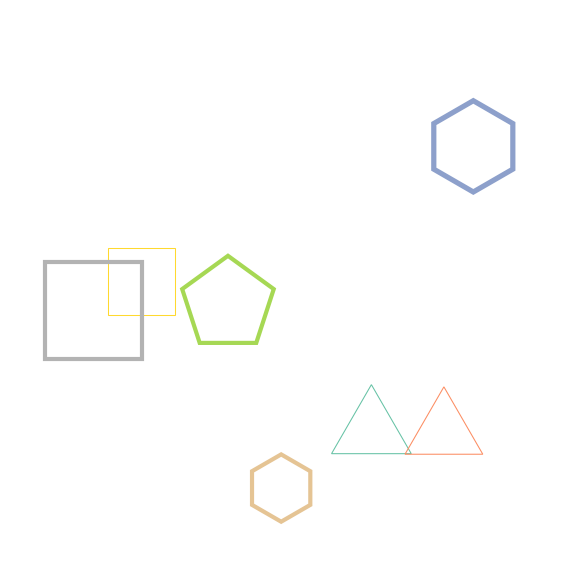[{"shape": "triangle", "thickness": 0.5, "radius": 0.4, "center": [0.643, 0.253]}, {"shape": "triangle", "thickness": 0.5, "radius": 0.39, "center": [0.769, 0.251]}, {"shape": "hexagon", "thickness": 2.5, "radius": 0.4, "center": [0.82, 0.746]}, {"shape": "pentagon", "thickness": 2, "radius": 0.42, "center": [0.395, 0.473]}, {"shape": "square", "thickness": 0.5, "radius": 0.29, "center": [0.246, 0.512]}, {"shape": "hexagon", "thickness": 2, "radius": 0.29, "center": [0.487, 0.154]}, {"shape": "square", "thickness": 2, "radius": 0.42, "center": [0.162, 0.462]}]